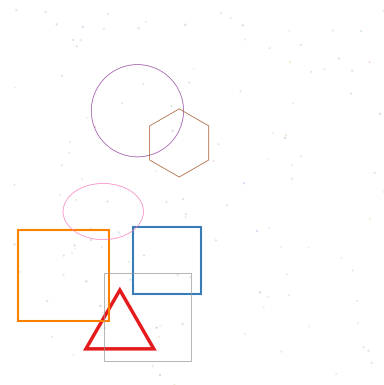[{"shape": "triangle", "thickness": 2.5, "radius": 0.51, "center": [0.311, 0.145]}, {"shape": "square", "thickness": 1.5, "radius": 0.44, "center": [0.433, 0.324]}, {"shape": "circle", "thickness": 0.5, "radius": 0.6, "center": [0.357, 0.712]}, {"shape": "square", "thickness": 1.5, "radius": 0.59, "center": [0.166, 0.284]}, {"shape": "hexagon", "thickness": 0.5, "radius": 0.44, "center": [0.465, 0.629]}, {"shape": "oval", "thickness": 0.5, "radius": 0.52, "center": [0.268, 0.451]}, {"shape": "square", "thickness": 0.5, "radius": 0.57, "center": [0.383, 0.177]}]